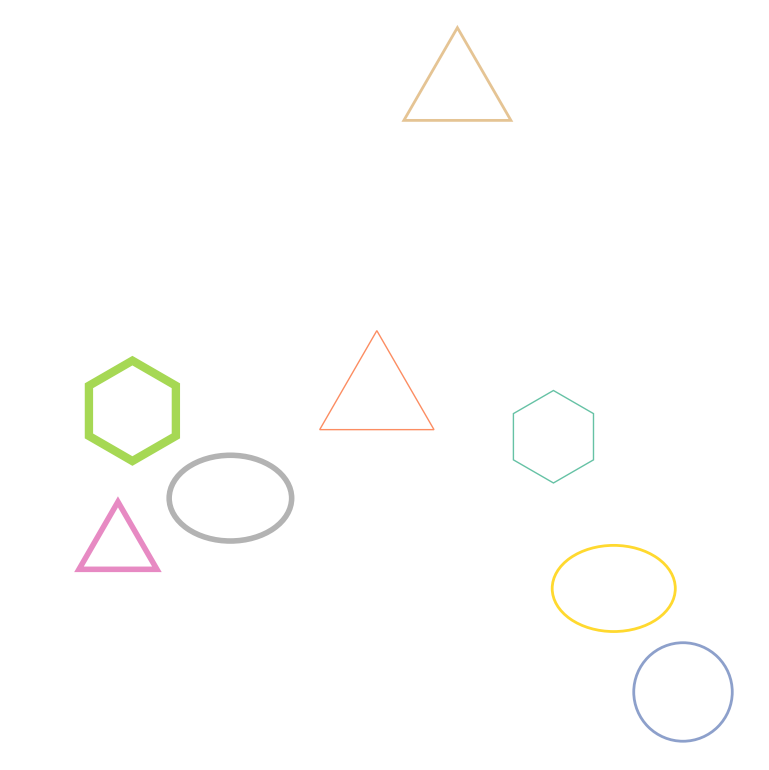[{"shape": "hexagon", "thickness": 0.5, "radius": 0.3, "center": [0.719, 0.433]}, {"shape": "triangle", "thickness": 0.5, "radius": 0.43, "center": [0.489, 0.485]}, {"shape": "circle", "thickness": 1, "radius": 0.32, "center": [0.887, 0.101]}, {"shape": "triangle", "thickness": 2, "radius": 0.29, "center": [0.153, 0.29]}, {"shape": "hexagon", "thickness": 3, "radius": 0.33, "center": [0.172, 0.466]}, {"shape": "oval", "thickness": 1, "radius": 0.4, "center": [0.797, 0.236]}, {"shape": "triangle", "thickness": 1, "radius": 0.4, "center": [0.594, 0.884]}, {"shape": "oval", "thickness": 2, "radius": 0.4, "center": [0.299, 0.353]}]